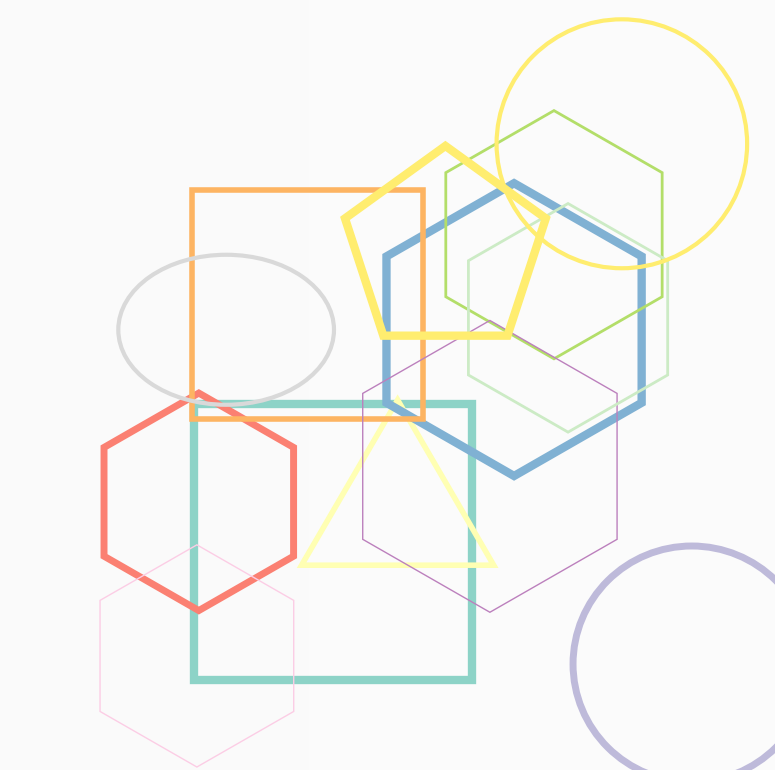[{"shape": "square", "thickness": 3, "radius": 0.9, "center": [0.43, 0.296]}, {"shape": "triangle", "thickness": 2, "radius": 0.72, "center": [0.513, 0.338]}, {"shape": "circle", "thickness": 2.5, "radius": 0.77, "center": [0.893, 0.138]}, {"shape": "hexagon", "thickness": 2.5, "radius": 0.71, "center": [0.257, 0.348]}, {"shape": "hexagon", "thickness": 3, "radius": 0.95, "center": [0.663, 0.572]}, {"shape": "square", "thickness": 2, "radius": 0.74, "center": [0.397, 0.604]}, {"shape": "hexagon", "thickness": 1, "radius": 0.81, "center": [0.715, 0.695]}, {"shape": "hexagon", "thickness": 0.5, "radius": 0.72, "center": [0.254, 0.148]}, {"shape": "oval", "thickness": 1.5, "radius": 0.7, "center": [0.292, 0.572]}, {"shape": "hexagon", "thickness": 0.5, "radius": 0.95, "center": [0.632, 0.394]}, {"shape": "hexagon", "thickness": 1, "radius": 0.74, "center": [0.733, 0.587]}, {"shape": "circle", "thickness": 1.5, "radius": 0.81, "center": [0.802, 0.813]}, {"shape": "pentagon", "thickness": 3, "radius": 0.68, "center": [0.575, 0.674]}]